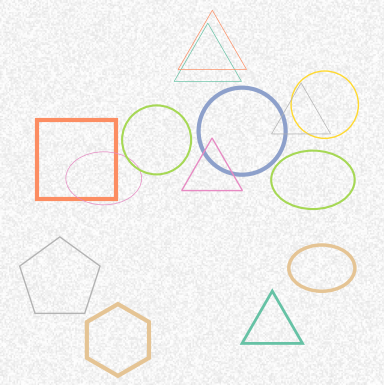[{"shape": "triangle", "thickness": 0.5, "radius": 0.51, "center": [0.54, 0.839]}, {"shape": "triangle", "thickness": 2, "radius": 0.45, "center": [0.707, 0.153]}, {"shape": "square", "thickness": 3, "radius": 0.51, "center": [0.198, 0.586]}, {"shape": "triangle", "thickness": 0.5, "radius": 0.51, "center": [0.551, 0.871]}, {"shape": "circle", "thickness": 3, "radius": 0.57, "center": [0.629, 0.659]}, {"shape": "triangle", "thickness": 1, "radius": 0.46, "center": [0.551, 0.551]}, {"shape": "oval", "thickness": 0.5, "radius": 0.49, "center": [0.269, 0.537]}, {"shape": "oval", "thickness": 1.5, "radius": 0.54, "center": [0.813, 0.533]}, {"shape": "circle", "thickness": 1.5, "radius": 0.45, "center": [0.407, 0.637]}, {"shape": "circle", "thickness": 1, "radius": 0.44, "center": [0.844, 0.728]}, {"shape": "hexagon", "thickness": 3, "radius": 0.47, "center": [0.306, 0.117]}, {"shape": "oval", "thickness": 2.5, "radius": 0.43, "center": [0.836, 0.304]}, {"shape": "triangle", "thickness": 0.5, "radius": 0.44, "center": [0.782, 0.696]}, {"shape": "pentagon", "thickness": 1, "radius": 0.55, "center": [0.155, 0.275]}]